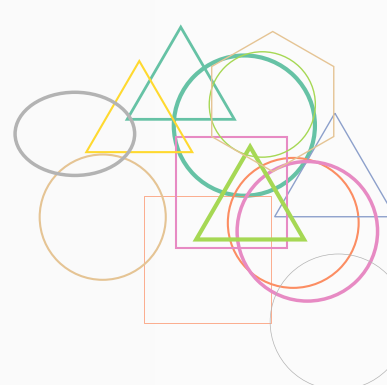[{"shape": "circle", "thickness": 3, "radius": 0.91, "center": [0.631, 0.674]}, {"shape": "triangle", "thickness": 2, "radius": 0.8, "center": [0.466, 0.77]}, {"shape": "circle", "thickness": 1.5, "radius": 0.84, "center": [0.757, 0.421]}, {"shape": "square", "thickness": 0.5, "radius": 0.82, "center": [0.535, 0.326]}, {"shape": "triangle", "thickness": 1, "radius": 0.9, "center": [0.864, 0.527]}, {"shape": "circle", "thickness": 2.5, "radius": 0.91, "center": [0.793, 0.399]}, {"shape": "square", "thickness": 1.5, "radius": 0.72, "center": [0.597, 0.499]}, {"shape": "circle", "thickness": 1, "radius": 0.68, "center": [0.677, 0.729]}, {"shape": "triangle", "thickness": 3, "radius": 0.8, "center": [0.645, 0.458]}, {"shape": "triangle", "thickness": 1.5, "radius": 0.79, "center": [0.359, 0.684]}, {"shape": "circle", "thickness": 1.5, "radius": 0.81, "center": [0.265, 0.436]}, {"shape": "hexagon", "thickness": 1, "radius": 0.91, "center": [0.704, 0.736]}, {"shape": "circle", "thickness": 0.5, "radius": 0.88, "center": [0.873, 0.164]}, {"shape": "oval", "thickness": 2.5, "radius": 0.77, "center": [0.193, 0.652]}]